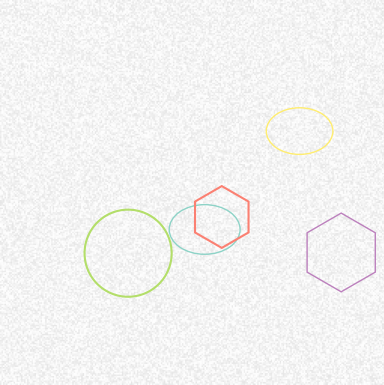[{"shape": "oval", "thickness": 1, "radius": 0.46, "center": [0.532, 0.404]}, {"shape": "hexagon", "thickness": 1.5, "radius": 0.4, "center": [0.576, 0.436]}, {"shape": "circle", "thickness": 1.5, "radius": 0.57, "center": [0.333, 0.342]}, {"shape": "hexagon", "thickness": 1, "radius": 0.51, "center": [0.886, 0.344]}, {"shape": "oval", "thickness": 1, "radius": 0.43, "center": [0.778, 0.659]}]